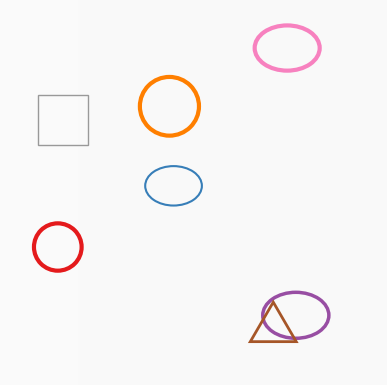[{"shape": "circle", "thickness": 3, "radius": 0.31, "center": [0.149, 0.358]}, {"shape": "oval", "thickness": 1.5, "radius": 0.37, "center": [0.448, 0.517]}, {"shape": "oval", "thickness": 2.5, "radius": 0.43, "center": [0.763, 0.181]}, {"shape": "circle", "thickness": 3, "radius": 0.38, "center": [0.437, 0.724]}, {"shape": "triangle", "thickness": 2, "radius": 0.34, "center": [0.705, 0.147]}, {"shape": "oval", "thickness": 3, "radius": 0.42, "center": [0.741, 0.875]}, {"shape": "square", "thickness": 1, "radius": 0.32, "center": [0.162, 0.687]}]